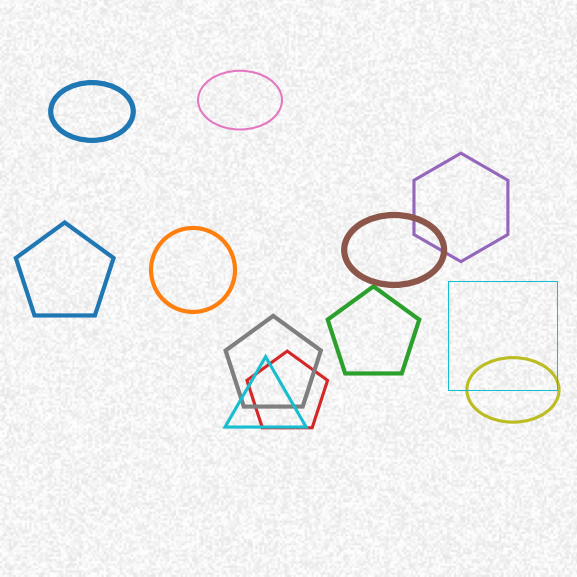[{"shape": "pentagon", "thickness": 2, "radius": 0.44, "center": [0.112, 0.525]}, {"shape": "oval", "thickness": 2.5, "radius": 0.36, "center": [0.159, 0.806]}, {"shape": "circle", "thickness": 2, "radius": 0.36, "center": [0.334, 0.532]}, {"shape": "pentagon", "thickness": 2, "radius": 0.42, "center": [0.647, 0.42]}, {"shape": "pentagon", "thickness": 1.5, "radius": 0.37, "center": [0.497, 0.318]}, {"shape": "hexagon", "thickness": 1.5, "radius": 0.47, "center": [0.798, 0.64]}, {"shape": "oval", "thickness": 3, "radius": 0.43, "center": [0.682, 0.566]}, {"shape": "oval", "thickness": 1, "radius": 0.36, "center": [0.416, 0.826]}, {"shape": "pentagon", "thickness": 2, "radius": 0.43, "center": [0.473, 0.365]}, {"shape": "oval", "thickness": 1.5, "radius": 0.4, "center": [0.888, 0.324]}, {"shape": "triangle", "thickness": 1.5, "radius": 0.41, "center": [0.46, 0.3]}, {"shape": "square", "thickness": 0.5, "radius": 0.47, "center": [0.87, 0.419]}]